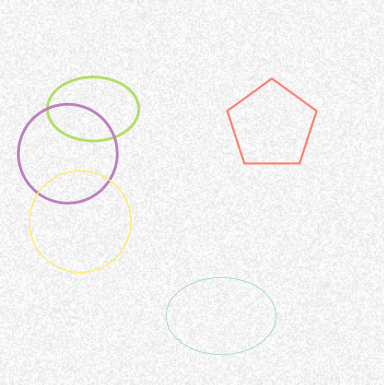[{"shape": "oval", "thickness": 0.5, "radius": 0.71, "center": [0.575, 0.179]}, {"shape": "pentagon", "thickness": 1.5, "radius": 0.61, "center": [0.706, 0.674]}, {"shape": "oval", "thickness": 2, "radius": 0.59, "center": [0.242, 0.717]}, {"shape": "circle", "thickness": 2, "radius": 0.64, "center": [0.176, 0.601]}, {"shape": "circle", "thickness": 1, "radius": 0.66, "center": [0.208, 0.424]}]